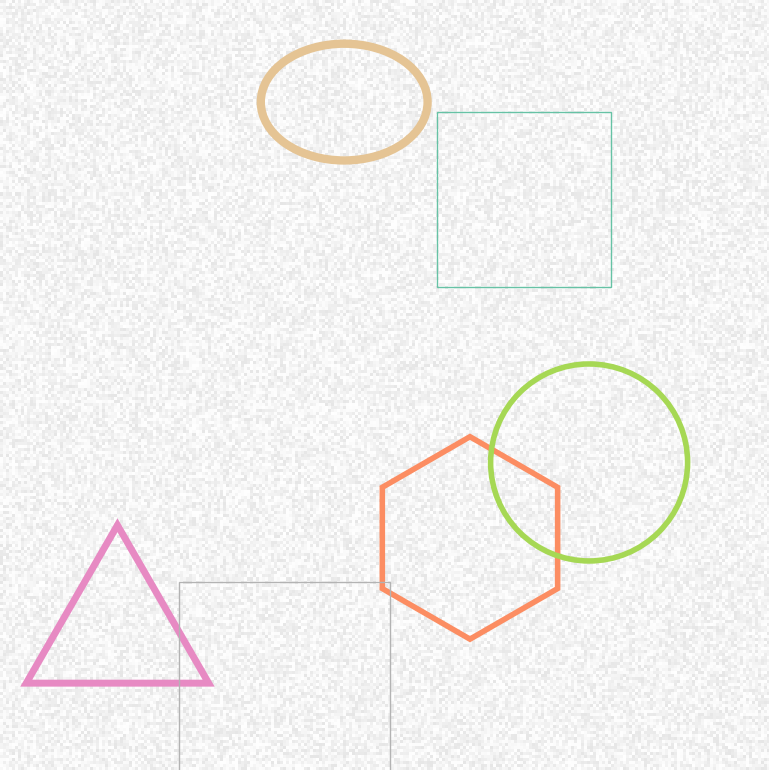[{"shape": "square", "thickness": 0.5, "radius": 0.57, "center": [0.68, 0.741]}, {"shape": "hexagon", "thickness": 2, "radius": 0.66, "center": [0.61, 0.301]}, {"shape": "triangle", "thickness": 2.5, "radius": 0.68, "center": [0.153, 0.181]}, {"shape": "circle", "thickness": 2, "radius": 0.64, "center": [0.765, 0.399]}, {"shape": "oval", "thickness": 3, "radius": 0.54, "center": [0.447, 0.867]}, {"shape": "square", "thickness": 0.5, "radius": 0.68, "center": [0.37, 0.107]}]